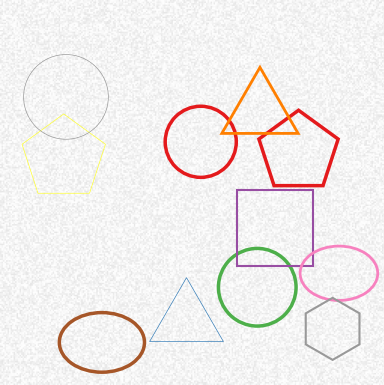[{"shape": "pentagon", "thickness": 2.5, "radius": 0.54, "center": [0.775, 0.605]}, {"shape": "circle", "thickness": 2.5, "radius": 0.46, "center": [0.521, 0.632]}, {"shape": "triangle", "thickness": 0.5, "radius": 0.55, "center": [0.484, 0.168]}, {"shape": "circle", "thickness": 2.5, "radius": 0.5, "center": [0.668, 0.254]}, {"shape": "square", "thickness": 1.5, "radius": 0.49, "center": [0.715, 0.407]}, {"shape": "triangle", "thickness": 2, "radius": 0.57, "center": [0.675, 0.711]}, {"shape": "pentagon", "thickness": 0.5, "radius": 0.57, "center": [0.166, 0.59]}, {"shape": "oval", "thickness": 2.5, "radius": 0.55, "center": [0.265, 0.111]}, {"shape": "oval", "thickness": 2, "radius": 0.5, "center": [0.88, 0.29]}, {"shape": "circle", "thickness": 0.5, "radius": 0.55, "center": [0.171, 0.748]}, {"shape": "hexagon", "thickness": 1.5, "radius": 0.4, "center": [0.864, 0.146]}]